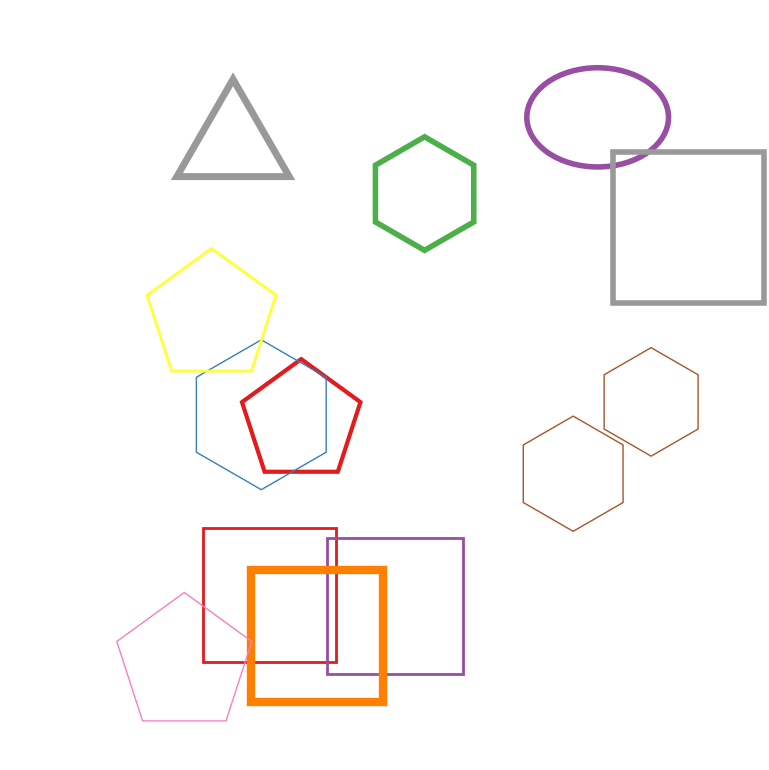[{"shape": "square", "thickness": 1, "radius": 0.43, "center": [0.35, 0.227]}, {"shape": "pentagon", "thickness": 1.5, "radius": 0.4, "center": [0.391, 0.453]}, {"shape": "hexagon", "thickness": 0.5, "radius": 0.49, "center": [0.339, 0.461]}, {"shape": "hexagon", "thickness": 2, "radius": 0.37, "center": [0.551, 0.749]}, {"shape": "square", "thickness": 1, "radius": 0.44, "center": [0.513, 0.213]}, {"shape": "oval", "thickness": 2, "radius": 0.46, "center": [0.776, 0.848]}, {"shape": "square", "thickness": 3, "radius": 0.43, "center": [0.411, 0.174]}, {"shape": "pentagon", "thickness": 1, "radius": 0.44, "center": [0.275, 0.589]}, {"shape": "hexagon", "thickness": 0.5, "radius": 0.37, "center": [0.744, 0.385]}, {"shape": "hexagon", "thickness": 0.5, "radius": 0.35, "center": [0.846, 0.478]}, {"shape": "pentagon", "thickness": 0.5, "radius": 0.46, "center": [0.239, 0.138]}, {"shape": "square", "thickness": 2, "radius": 0.49, "center": [0.895, 0.704]}, {"shape": "triangle", "thickness": 2.5, "radius": 0.42, "center": [0.303, 0.813]}]